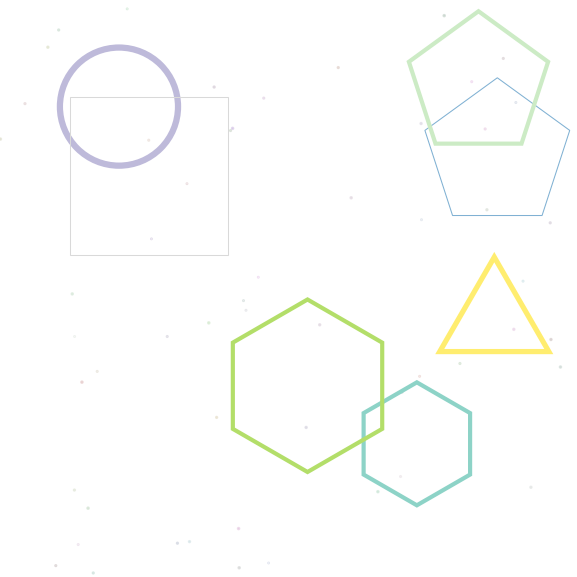[{"shape": "hexagon", "thickness": 2, "radius": 0.53, "center": [0.722, 0.231]}, {"shape": "circle", "thickness": 3, "radius": 0.51, "center": [0.206, 0.815]}, {"shape": "pentagon", "thickness": 0.5, "radius": 0.66, "center": [0.861, 0.733]}, {"shape": "hexagon", "thickness": 2, "radius": 0.75, "center": [0.533, 0.331]}, {"shape": "square", "thickness": 0.5, "radius": 0.69, "center": [0.258, 0.694]}, {"shape": "pentagon", "thickness": 2, "radius": 0.63, "center": [0.829, 0.853]}, {"shape": "triangle", "thickness": 2.5, "radius": 0.55, "center": [0.856, 0.445]}]